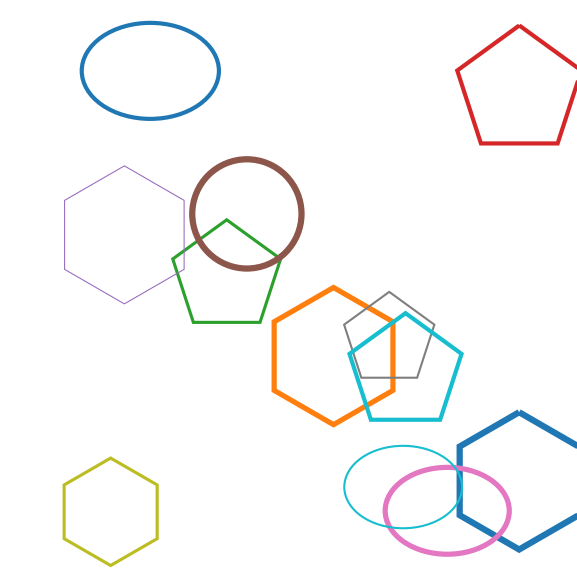[{"shape": "oval", "thickness": 2, "radius": 0.59, "center": [0.26, 0.876]}, {"shape": "hexagon", "thickness": 3, "radius": 0.59, "center": [0.899, 0.166]}, {"shape": "hexagon", "thickness": 2.5, "radius": 0.59, "center": [0.578, 0.383]}, {"shape": "pentagon", "thickness": 1.5, "radius": 0.49, "center": [0.393, 0.52]}, {"shape": "pentagon", "thickness": 2, "radius": 0.56, "center": [0.899, 0.842]}, {"shape": "hexagon", "thickness": 0.5, "radius": 0.6, "center": [0.215, 0.592]}, {"shape": "circle", "thickness": 3, "radius": 0.47, "center": [0.428, 0.629]}, {"shape": "oval", "thickness": 2.5, "radius": 0.54, "center": [0.774, 0.115]}, {"shape": "pentagon", "thickness": 1, "radius": 0.41, "center": [0.674, 0.412]}, {"shape": "hexagon", "thickness": 1.5, "radius": 0.47, "center": [0.192, 0.113]}, {"shape": "pentagon", "thickness": 2, "radius": 0.51, "center": [0.702, 0.355]}, {"shape": "oval", "thickness": 1, "radius": 0.51, "center": [0.698, 0.156]}]